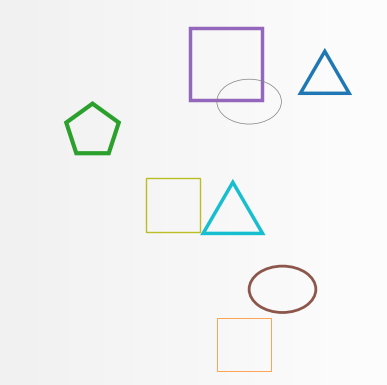[{"shape": "triangle", "thickness": 2.5, "radius": 0.36, "center": [0.838, 0.794]}, {"shape": "square", "thickness": 0.5, "radius": 0.35, "center": [0.63, 0.105]}, {"shape": "pentagon", "thickness": 3, "radius": 0.36, "center": [0.239, 0.66]}, {"shape": "square", "thickness": 2.5, "radius": 0.47, "center": [0.583, 0.834]}, {"shape": "oval", "thickness": 2, "radius": 0.43, "center": [0.729, 0.249]}, {"shape": "oval", "thickness": 0.5, "radius": 0.42, "center": [0.643, 0.736]}, {"shape": "square", "thickness": 1, "radius": 0.35, "center": [0.446, 0.468]}, {"shape": "triangle", "thickness": 2.5, "radius": 0.44, "center": [0.601, 0.438]}]